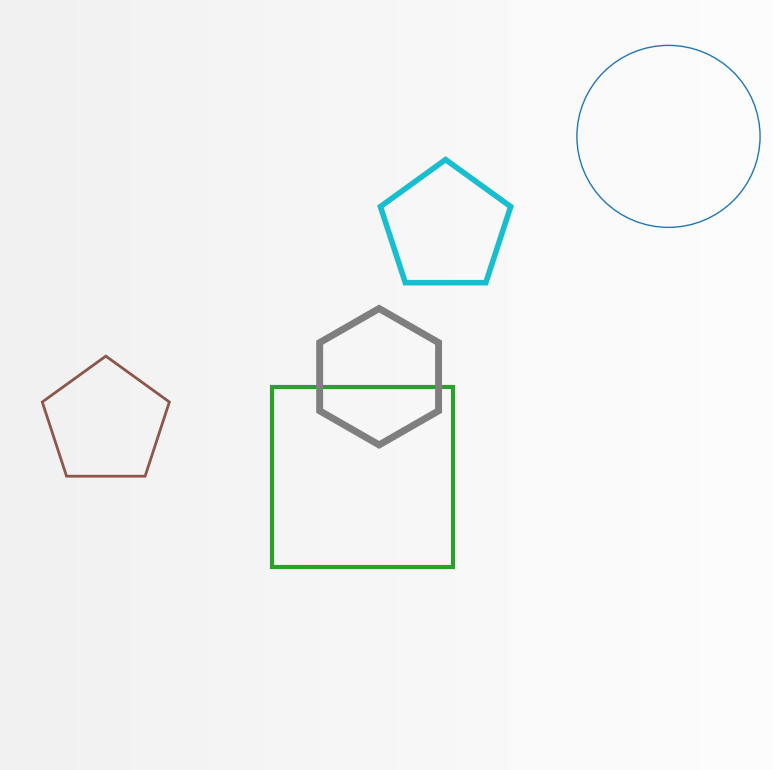[{"shape": "circle", "thickness": 0.5, "radius": 0.59, "center": [0.863, 0.823]}, {"shape": "square", "thickness": 1.5, "radius": 0.58, "center": [0.468, 0.381]}, {"shape": "pentagon", "thickness": 1, "radius": 0.43, "center": [0.137, 0.451]}, {"shape": "hexagon", "thickness": 2.5, "radius": 0.44, "center": [0.489, 0.511]}, {"shape": "pentagon", "thickness": 2, "radius": 0.44, "center": [0.575, 0.704]}]